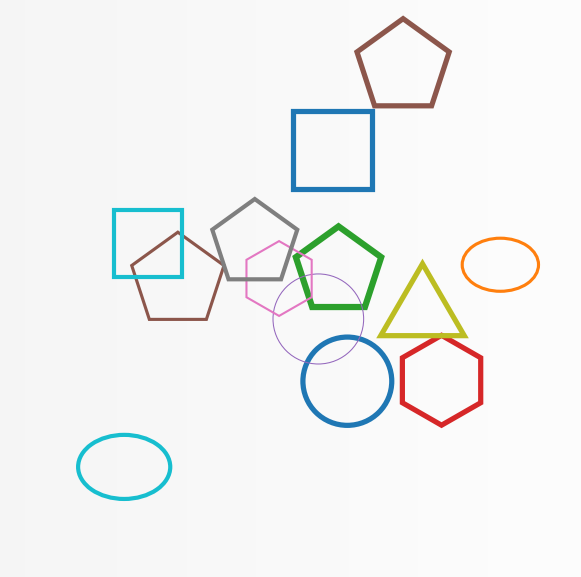[{"shape": "circle", "thickness": 2.5, "radius": 0.38, "center": [0.598, 0.339]}, {"shape": "square", "thickness": 2.5, "radius": 0.34, "center": [0.572, 0.739]}, {"shape": "oval", "thickness": 1.5, "radius": 0.33, "center": [0.861, 0.541]}, {"shape": "pentagon", "thickness": 3, "radius": 0.39, "center": [0.582, 0.53]}, {"shape": "hexagon", "thickness": 2.5, "radius": 0.39, "center": [0.76, 0.341]}, {"shape": "circle", "thickness": 0.5, "radius": 0.39, "center": [0.548, 0.447]}, {"shape": "pentagon", "thickness": 2.5, "radius": 0.42, "center": [0.694, 0.883]}, {"shape": "pentagon", "thickness": 1.5, "radius": 0.42, "center": [0.306, 0.514]}, {"shape": "hexagon", "thickness": 1, "radius": 0.32, "center": [0.48, 0.517]}, {"shape": "pentagon", "thickness": 2, "radius": 0.38, "center": [0.438, 0.578]}, {"shape": "triangle", "thickness": 2.5, "radius": 0.41, "center": [0.727, 0.459]}, {"shape": "square", "thickness": 2, "radius": 0.29, "center": [0.255, 0.577]}, {"shape": "oval", "thickness": 2, "radius": 0.4, "center": [0.214, 0.191]}]